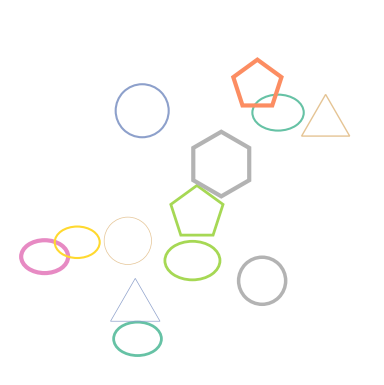[{"shape": "oval", "thickness": 1.5, "radius": 0.33, "center": [0.722, 0.708]}, {"shape": "oval", "thickness": 2, "radius": 0.31, "center": [0.357, 0.12]}, {"shape": "pentagon", "thickness": 3, "radius": 0.33, "center": [0.669, 0.779]}, {"shape": "circle", "thickness": 1.5, "radius": 0.34, "center": [0.369, 0.712]}, {"shape": "triangle", "thickness": 0.5, "radius": 0.37, "center": [0.351, 0.203]}, {"shape": "oval", "thickness": 3, "radius": 0.3, "center": [0.116, 0.333]}, {"shape": "oval", "thickness": 2, "radius": 0.36, "center": [0.5, 0.323]}, {"shape": "pentagon", "thickness": 2, "radius": 0.36, "center": [0.512, 0.447]}, {"shape": "oval", "thickness": 1.5, "radius": 0.29, "center": [0.201, 0.371]}, {"shape": "circle", "thickness": 0.5, "radius": 0.31, "center": [0.332, 0.375]}, {"shape": "triangle", "thickness": 1, "radius": 0.36, "center": [0.846, 0.683]}, {"shape": "circle", "thickness": 2.5, "radius": 0.31, "center": [0.681, 0.271]}, {"shape": "hexagon", "thickness": 3, "radius": 0.42, "center": [0.575, 0.574]}]